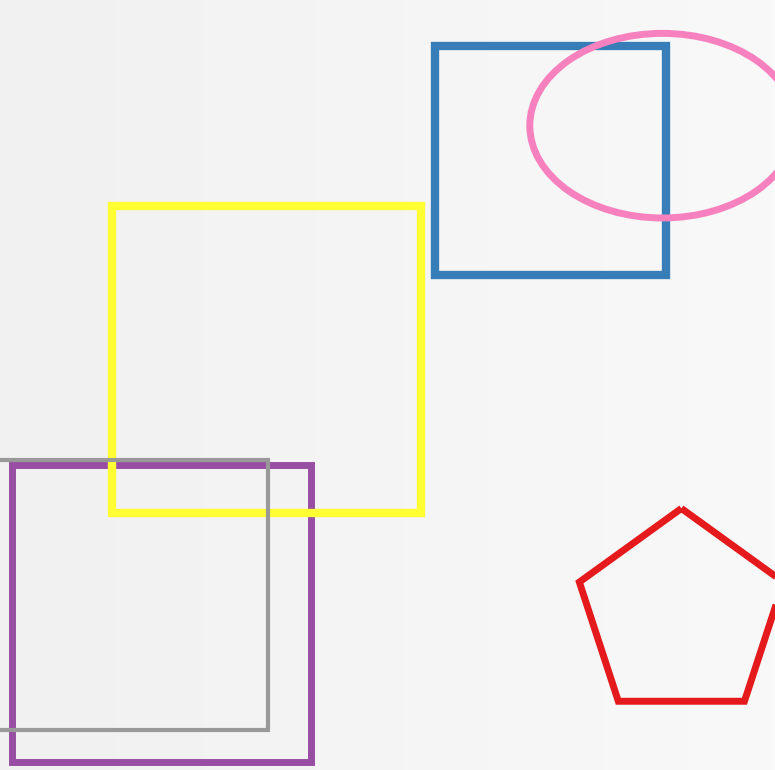[{"shape": "pentagon", "thickness": 2.5, "radius": 0.69, "center": [0.879, 0.201]}, {"shape": "square", "thickness": 3, "radius": 0.74, "center": [0.711, 0.792]}, {"shape": "square", "thickness": 2.5, "radius": 0.96, "center": [0.209, 0.204]}, {"shape": "square", "thickness": 3, "radius": 1.0, "center": [0.344, 0.534]}, {"shape": "oval", "thickness": 2.5, "radius": 0.86, "center": [0.855, 0.837]}, {"shape": "square", "thickness": 1.5, "radius": 0.88, "center": [0.17, 0.228]}]